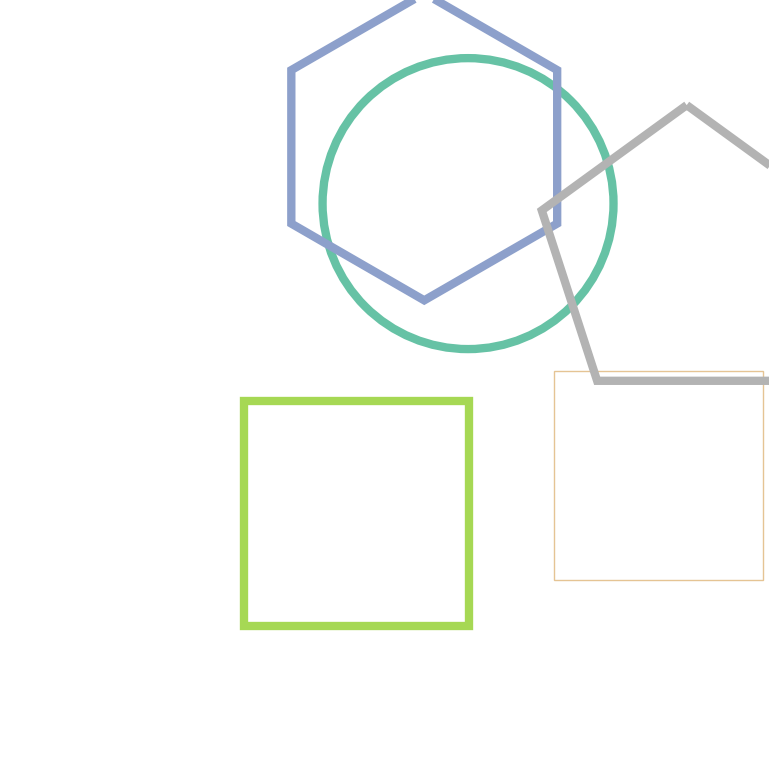[{"shape": "circle", "thickness": 3, "radius": 0.94, "center": [0.608, 0.736]}, {"shape": "hexagon", "thickness": 3, "radius": 1.0, "center": [0.551, 0.809]}, {"shape": "square", "thickness": 3, "radius": 0.73, "center": [0.463, 0.333]}, {"shape": "square", "thickness": 0.5, "radius": 0.68, "center": [0.855, 0.382]}, {"shape": "pentagon", "thickness": 3, "radius": 0.99, "center": [0.892, 0.666]}]